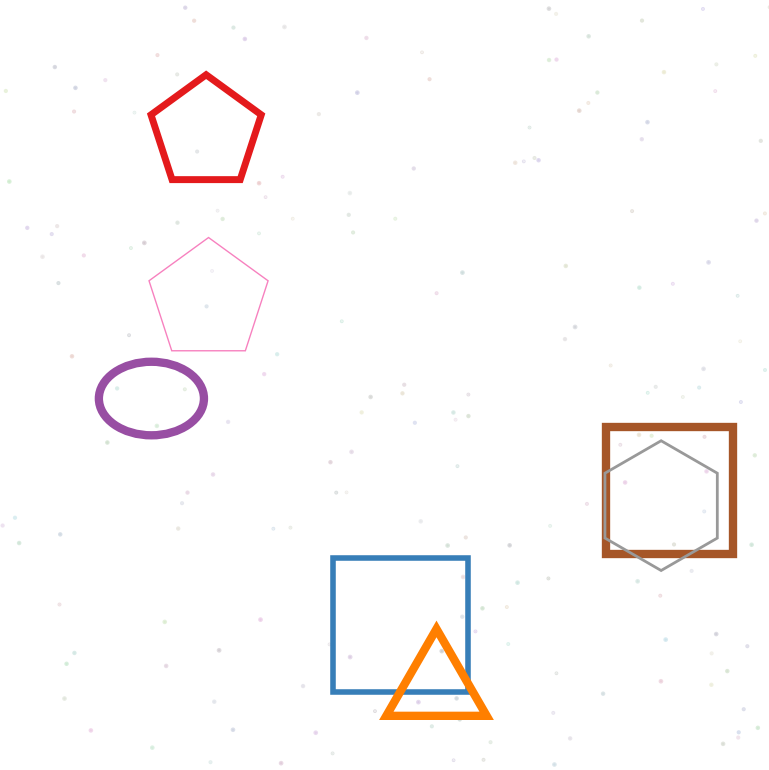[{"shape": "pentagon", "thickness": 2.5, "radius": 0.38, "center": [0.268, 0.828]}, {"shape": "square", "thickness": 2, "radius": 0.44, "center": [0.52, 0.188]}, {"shape": "oval", "thickness": 3, "radius": 0.34, "center": [0.197, 0.482]}, {"shape": "triangle", "thickness": 3, "radius": 0.38, "center": [0.567, 0.108]}, {"shape": "square", "thickness": 3, "radius": 0.41, "center": [0.869, 0.363]}, {"shape": "pentagon", "thickness": 0.5, "radius": 0.41, "center": [0.271, 0.61]}, {"shape": "hexagon", "thickness": 1, "radius": 0.42, "center": [0.859, 0.343]}]